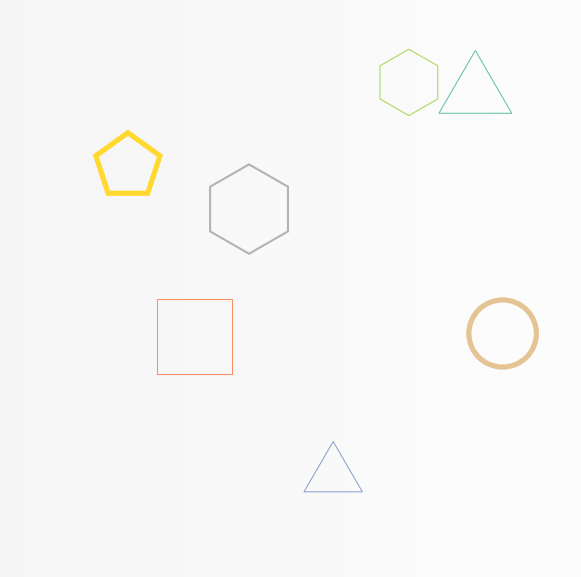[{"shape": "triangle", "thickness": 0.5, "radius": 0.36, "center": [0.818, 0.839]}, {"shape": "square", "thickness": 0.5, "radius": 0.32, "center": [0.334, 0.416]}, {"shape": "triangle", "thickness": 0.5, "radius": 0.29, "center": [0.573, 0.176]}, {"shape": "hexagon", "thickness": 0.5, "radius": 0.29, "center": [0.703, 0.856]}, {"shape": "pentagon", "thickness": 2.5, "radius": 0.29, "center": [0.22, 0.711]}, {"shape": "circle", "thickness": 2.5, "radius": 0.29, "center": [0.865, 0.422]}, {"shape": "hexagon", "thickness": 1, "radius": 0.39, "center": [0.428, 0.637]}]